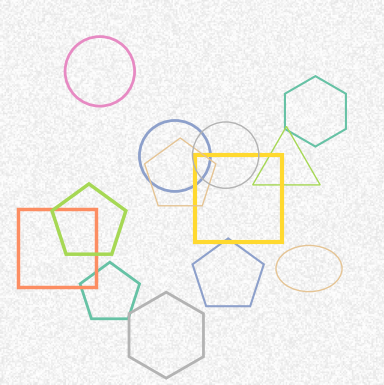[{"shape": "hexagon", "thickness": 1.5, "radius": 0.46, "center": [0.819, 0.711]}, {"shape": "pentagon", "thickness": 2, "radius": 0.41, "center": [0.285, 0.238]}, {"shape": "square", "thickness": 2.5, "radius": 0.51, "center": [0.147, 0.356]}, {"shape": "circle", "thickness": 2, "radius": 0.46, "center": [0.454, 0.595]}, {"shape": "pentagon", "thickness": 1.5, "radius": 0.49, "center": [0.593, 0.283]}, {"shape": "circle", "thickness": 2, "radius": 0.45, "center": [0.259, 0.815]}, {"shape": "pentagon", "thickness": 2.5, "radius": 0.5, "center": [0.231, 0.421]}, {"shape": "triangle", "thickness": 1, "radius": 0.51, "center": [0.744, 0.57]}, {"shape": "square", "thickness": 3, "radius": 0.57, "center": [0.619, 0.484]}, {"shape": "pentagon", "thickness": 1, "radius": 0.49, "center": [0.468, 0.544]}, {"shape": "oval", "thickness": 1, "radius": 0.43, "center": [0.803, 0.303]}, {"shape": "hexagon", "thickness": 2, "radius": 0.56, "center": [0.432, 0.129]}, {"shape": "circle", "thickness": 1, "radius": 0.43, "center": [0.586, 0.597]}]